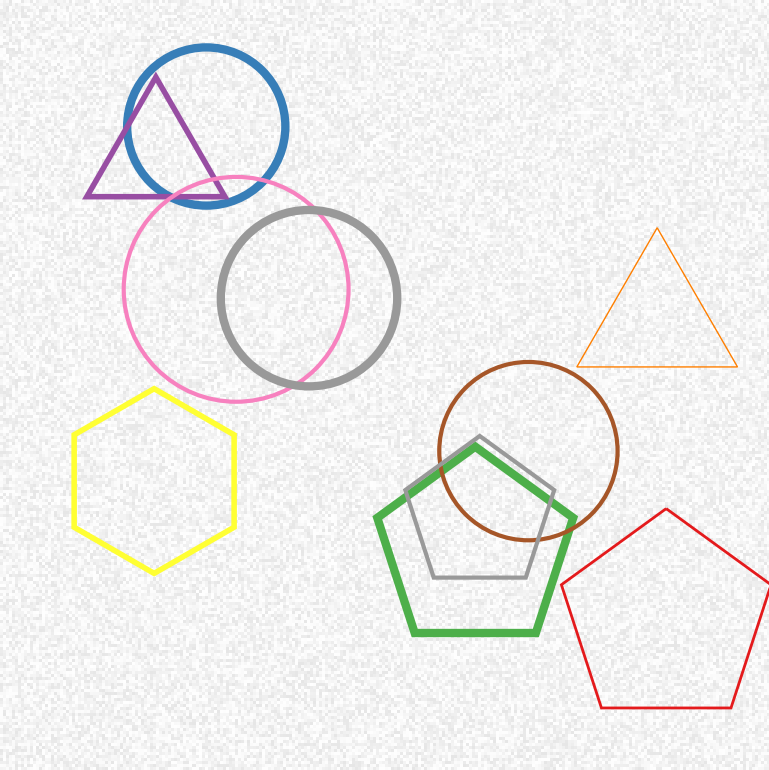[{"shape": "pentagon", "thickness": 1, "radius": 0.72, "center": [0.865, 0.196]}, {"shape": "circle", "thickness": 3, "radius": 0.51, "center": [0.268, 0.836]}, {"shape": "pentagon", "thickness": 3, "radius": 0.67, "center": [0.617, 0.286]}, {"shape": "triangle", "thickness": 2, "radius": 0.52, "center": [0.202, 0.796]}, {"shape": "triangle", "thickness": 0.5, "radius": 0.6, "center": [0.853, 0.584]}, {"shape": "hexagon", "thickness": 2, "radius": 0.6, "center": [0.2, 0.375]}, {"shape": "circle", "thickness": 1.5, "radius": 0.58, "center": [0.686, 0.414]}, {"shape": "circle", "thickness": 1.5, "radius": 0.73, "center": [0.307, 0.624]}, {"shape": "circle", "thickness": 3, "radius": 0.57, "center": [0.401, 0.613]}, {"shape": "pentagon", "thickness": 1.5, "radius": 0.51, "center": [0.623, 0.332]}]